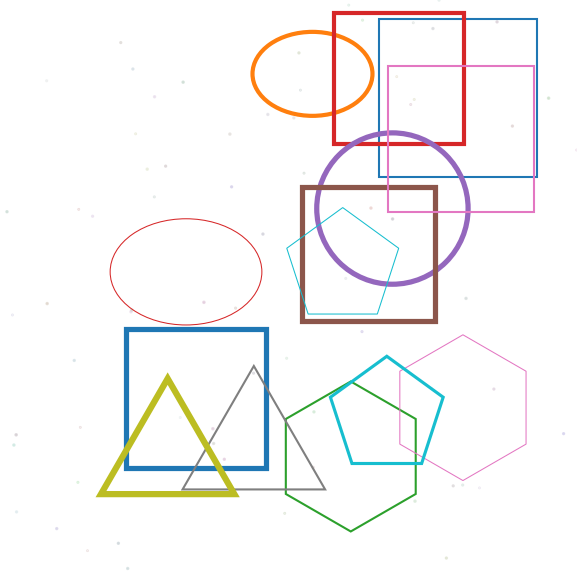[{"shape": "square", "thickness": 2.5, "radius": 0.6, "center": [0.339, 0.31]}, {"shape": "square", "thickness": 1, "radius": 0.68, "center": [0.793, 0.83]}, {"shape": "oval", "thickness": 2, "radius": 0.52, "center": [0.541, 0.871]}, {"shape": "hexagon", "thickness": 1, "radius": 0.65, "center": [0.607, 0.209]}, {"shape": "square", "thickness": 2, "radius": 0.56, "center": [0.69, 0.863]}, {"shape": "oval", "thickness": 0.5, "radius": 0.66, "center": [0.322, 0.528]}, {"shape": "circle", "thickness": 2.5, "radius": 0.66, "center": [0.68, 0.638]}, {"shape": "square", "thickness": 2.5, "radius": 0.58, "center": [0.638, 0.56]}, {"shape": "square", "thickness": 1, "radius": 0.63, "center": [0.798, 0.759]}, {"shape": "hexagon", "thickness": 0.5, "radius": 0.63, "center": [0.802, 0.293]}, {"shape": "triangle", "thickness": 1, "radius": 0.71, "center": [0.44, 0.223]}, {"shape": "triangle", "thickness": 3, "radius": 0.67, "center": [0.29, 0.21]}, {"shape": "pentagon", "thickness": 0.5, "radius": 0.51, "center": [0.593, 0.538]}, {"shape": "pentagon", "thickness": 1.5, "radius": 0.51, "center": [0.67, 0.28]}]